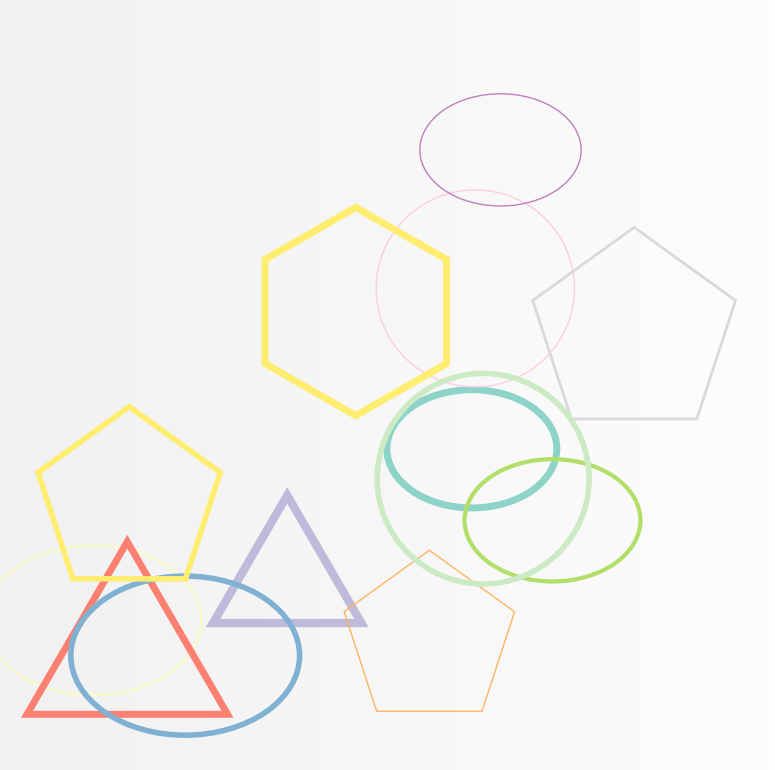[{"shape": "oval", "thickness": 2.5, "radius": 0.55, "center": [0.609, 0.417]}, {"shape": "oval", "thickness": 0.5, "radius": 0.7, "center": [0.12, 0.194]}, {"shape": "triangle", "thickness": 3, "radius": 0.55, "center": [0.371, 0.246]}, {"shape": "triangle", "thickness": 2.5, "radius": 0.75, "center": [0.164, 0.147]}, {"shape": "oval", "thickness": 2, "radius": 0.74, "center": [0.239, 0.149]}, {"shape": "pentagon", "thickness": 0.5, "radius": 0.58, "center": [0.554, 0.17]}, {"shape": "oval", "thickness": 1.5, "radius": 0.57, "center": [0.713, 0.324]}, {"shape": "circle", "thickness": 0.5, "radius": 0.64, "center": [0.613, 0.625]}, {"shape": "pentagon", "thickness": 1, "radius": 0.69, "center": [0.818, 0.567]}, {"shape": "oval", "thickness": 0.5, "radius": 0.52, "center": [0.646, 0.805]}, {"shape": "circle", "thickness": 2, "radius": 0.68, "center": [0.623, 0.378]}, {"shape": "pentagon", "thickness": 2, "radius": 0.62, "center": [0.167, 0.348]}, {"shape": "hexagon", "thickness": 2.5, "radius": 0.68, "center": [0.459, 0.595]}]